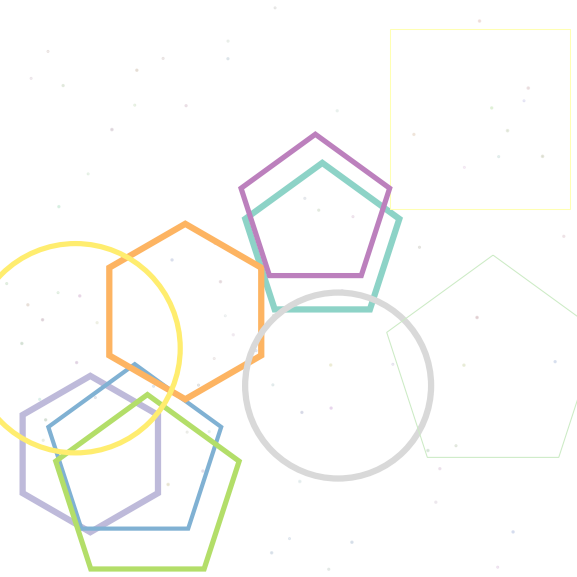[{"shape": "pentagon", "thickness": 3, "radius": 0.7, "center": [0.558, 0.577]}, {"shape": "square", "thickness": 0.5, "radius": 0.78, "center": [0.831, 0.793]}, {"shape": "hexagon", "thickness": 3, "radius": 0.68, "center": [0.156, 0.213]}, {"shape": "pentagon", "thickness": 2, "radius": 0.79, "center": [0.233, 0.211]}, {"shape": "hexagon", "thickness": 3, "radius": 0.76, "center": [0.321, 0.46]}, {"shape": "pentagon", "thickness": 2.5, "radius": 0.83, "center": [0.255, 0.149]}, {"shape": "circle", "thickness": 3, "radius": 0.81, "center": [0.585, 0.332]}, {"shape": "pentagon", "thickness": 2.5, "radius": 0.68, "center": [0.546, 0.631]}, {"shape": "pentagon", "thickness": 0.5, "radius": 0.97, "center": [0.854, 0.364]}, {"shape": "circle", "thickness": 2.5, "radius": 0.91, "center": [0.131, 0.396]}]